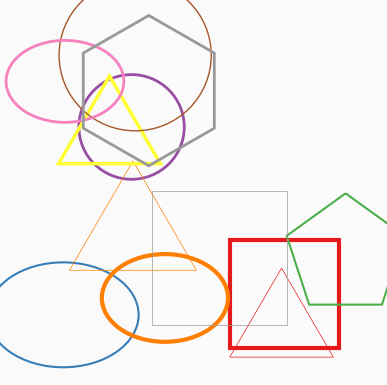[{"shape": "triangle", "thickness": 0.5, "radius": 0.77, "center": [0.727, 0.15]}, {"shape": "square", "thickness": 3, "radius": 0.7, "center": [0.735, 0.235]}, {"shape": "oval", "thickness": 1.5, "radius": 0.97, "center": [0.163, 0.182]}, {"shape": "pentagon", "thickness": 1.5, "radius": 0.8, "center": [0.892, 0.338]}, {"shape": "circle", "thickness": 2, "radius": 0.68, "center": [0.34, 0.67]}, {"shape": "oval", "thickness": 3, "radius": 0.81, "center": [0.426, 0.226]}, {"shape": "triangle", "thickness": 0.5, "radius": 0.95, "center": [0.343, 0.393]}, {"shape": "triangle", "thickness": 2.5, "radius": 0.76, "center": [0.283, 0.651]}, {"shape": "circle", "thickness": 1, "radius": 0.98, "center": [0.349, 0.857]}, {"shape": "oval", "thickness": 2, "radius": 0.76, "center": [0.168, 0.789]}, {"shape": "hexagon", "thickness": 2, "radius": 0.98, "center": [0.384, 0.765]}, {"shape": "square", "thickness": 0.5, "radius": 0.87, "center": [0.566, 0.33]}]